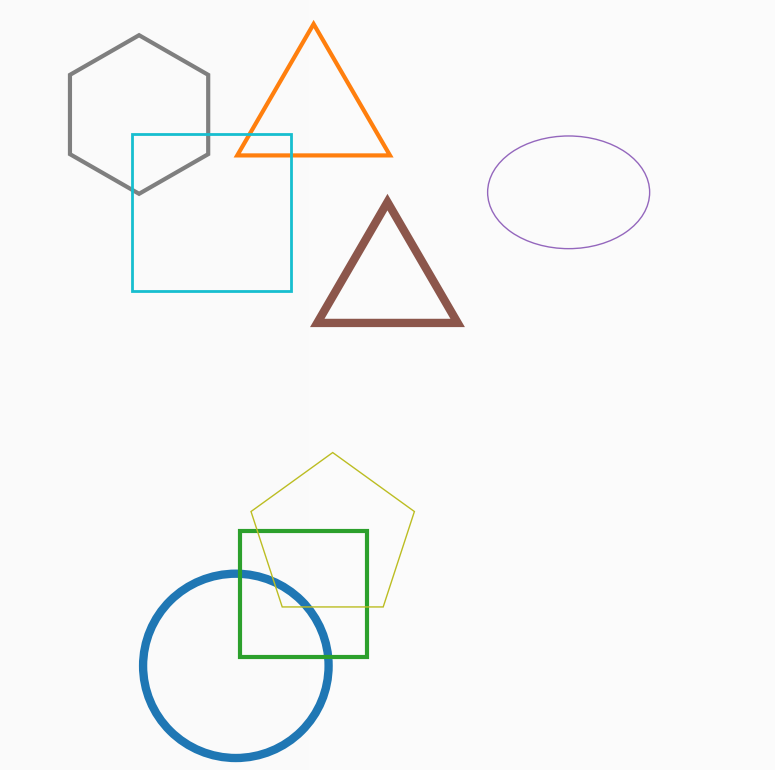[{"shape": "circle", "thickness": 3, "radius": 0.6, "center": [0.304, 0.135]}, {"shape": "triangle", "thickness": 1.5, "radius": 0.57, "center": [0.405, 0.855]}, {"shape": "square", "thickness": 1.5, "radius": 0.41, "center": [0.392, 0.228]}, {"shape": "oval", "thickness": 0.5, "radius": 0.52, "center": [0.734, 0.75]}, {"shape": "triangle", "thickness": 3, "radius": 0.52, "center": [0.5, 0.633]}, {"shape": "hexagon", "thickness": 1.5, "radius": 0.51, "center": [0.179, 0.851]}, {"shape": "pentagon", "thickness": 0.5, "radius": 0.55, "center": [0.429, 0.301]}, {"shape": "square", "thickness": 1, "radius": 0.51, "center": [0.273, 0.724]}]